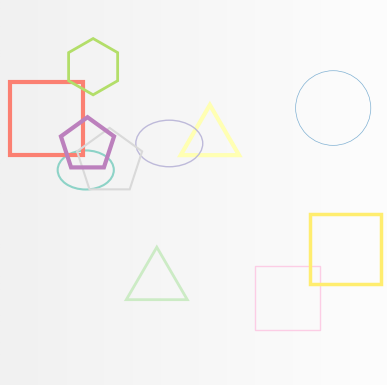[{"shape": "oval", "thickness": 1.5, "radius": 0.36, "center": [0.221, 0.559]}, {"shape": "triangle", "thickness": 3, "radius": 0.43, "center": [0.542, 0.64]}, {"shape": "oval", "thickness": 1, "radius": 0.43, "center": [0.437, 0.627]}, {"shape": "square", "thickness": 3, "radius": 0.47, "center": [0.121, 0.692]}, {"shape": "circle", "thickness": 0.5, "radius": 0.48, "center": [0.86, 0.719]}, {"shape": "hexagon", "thickness": 2, "radius": 0.37, "center": [0.24, 0.827]}, {"shape": "square", "thickness": 1, "radius": 0.42, "center": [0.742, 0.226]}, {"shape": "pentagon", "thickness": 1.5, "radius": 0.44, "center": [0.283, 0.58]}, {"shape": "pentagon", "thickness": 3, "radius": 0.36, "center": [0.226, 0.624]}, {"shape": "triangle", "thickness": 2, "radius": 0.45, "center": [0.405, 0.267]}, {"shape": "square", "thickness": 2.5, "radius": 0.46, "center": [0.891, 0.354]}]